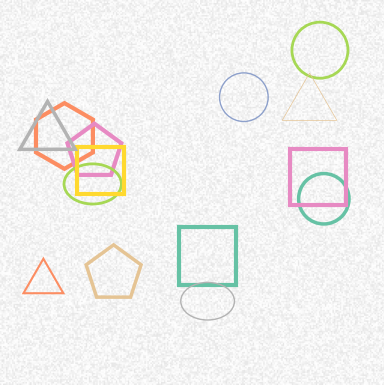[{"shape": "circle", "thickness": 2.5, "radius": 0.33, "center": [0.841, 0.484]}, {"shape": "square", "thickness": 3, "radius": 0.37, "center": [0.538, 0.335]}, {"shape": "hexagon", "thickness": 3, "radius": 0.43, "center": [0.167, 0.647]}, {"shape": "triangle", "thickness": 1.5, "radius": 0.3, "center": [0.113, 0.268]}, {"shape": "circle", "thickness": 1, "radius": 0.32, "center": [0.633, 0.748]}, {"shape": "pentagon", "thickness": 3, "radius": 0.37, "center": [0.245, 0.605]}, {"shape": "square", "thickness": 3, "radius": 0.36, "center": [0.827, 0.541]}, {"shape": "circle", "thickness": 2, "radius": 0.36, "center": [0.831, 0.87]}, {"shape": "oval", "thickness": 2, "radius": 0.37, "center": [0.241, 0.522]}, {"shape": "square", "thickness": 3, "radius": 0.3, "center": [0.261, 0.557]}, {"shape": "pentagon", "thickness": 2.5, "radius": 0.38, "center": [0.295, 0.289]}, {"shape": "triangle", "thickness": 0.5, "radius": 0.41, "center": [0.804, 0.728]}, {"shape": "triangle", "thickness": 2.5, "radius": 0.41, "center": [0.123, 0.654]}, {"shape": "oval", "thickness": 1, "radius": 0.35, "center": [0.539, 0.218]}]